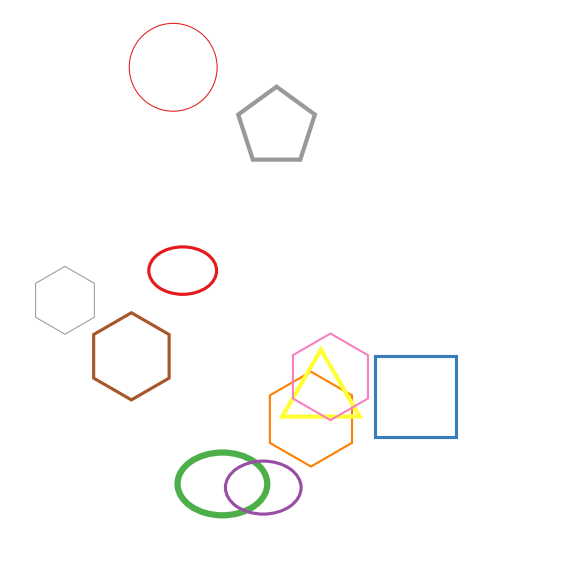[{"shape": "circle", "thickness": 0.5, "radius": 0.38, "center": [0.3, 0.883]}, {"shape": "oval", "thickness": 1.5, "radius": 0.29, "center": [0.316, 0.531]}, {"shape": "square", "thickness": 1.5, "radius": 0.35, "center": [0.72, 0.312]}, {"shape": "oval", "thickness": 3, "radius": 0.39, "center": [0.385, 0.161]}, {"shape": "oval", "thickness": 1.5, "radius": 0.33, "center": [0.456, 0.155]}, {"shape": "hexagon", "thickness": 1, "radius": 0.41, "center": [0.538, 0.273]}, {"shape": "triangle", "thickness": 2, "radius": 0.39, "center": [0.556, 0.316]}, {"shape": "hexagon", "thickness": 1.5, "radius": 0.38, "center": [0.228, 0.382]}, {"shape": "hexagon", "thickness": 1, "radius": 0.38, "center": [0.572, 0.347]}, {"shape": "hexagon", "thickness": 0.5, "radius": 0.29, "center": [0.112, 0.479]}, {"shape": "pentagon", "thickness": 2, "radius": 0.35, "center": [0.479, 0.779]}]